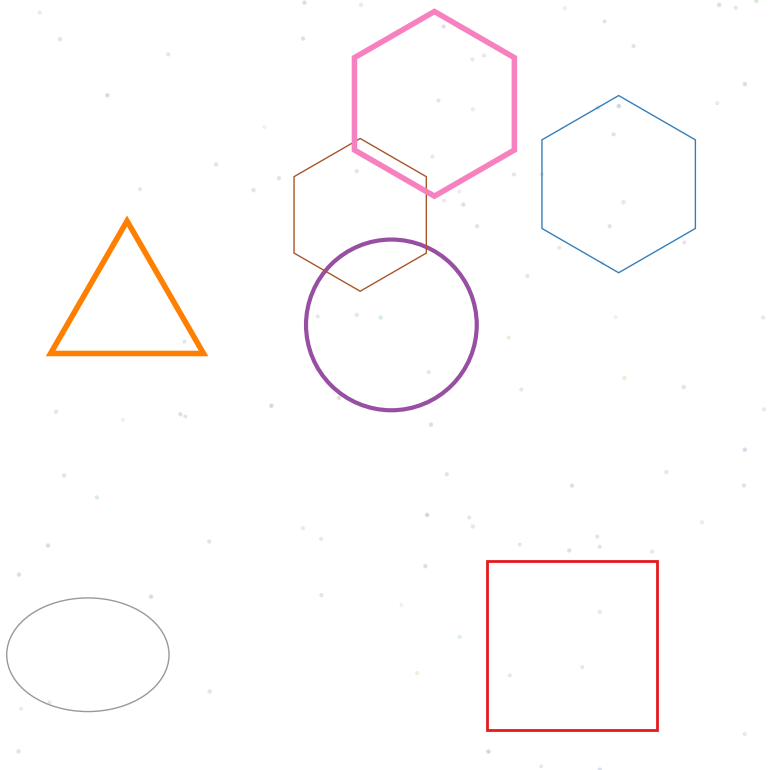[{"shape": "square", "thickness": 1, "radius": 0.55, "center": [0.743, 0.162]}, {"shape": "hexagon", "thickness": 0.5, "radius": 0.58, "center": [0.803, 0.761]}, {"shape": "circle", "thickness": 1.5, "radius": 0.55, "center": [0.508, 0.578]}, {"shape": "triangle", "thickness": 2, "radius": 0.57, "center": [0.165, 0.598]}, {"shape": "hexagon", "thickness": 0.5, "radius": 0.5, "center": [0.468, 0.721]}, {"shape": "hexagon", "thickness": 2, "radius": 0.6, "center": [0.564, 0.865]}, {"shape": "oval", "thickness": 0.5, "radius": 0.53, "center": [0.114, 0.15]}]